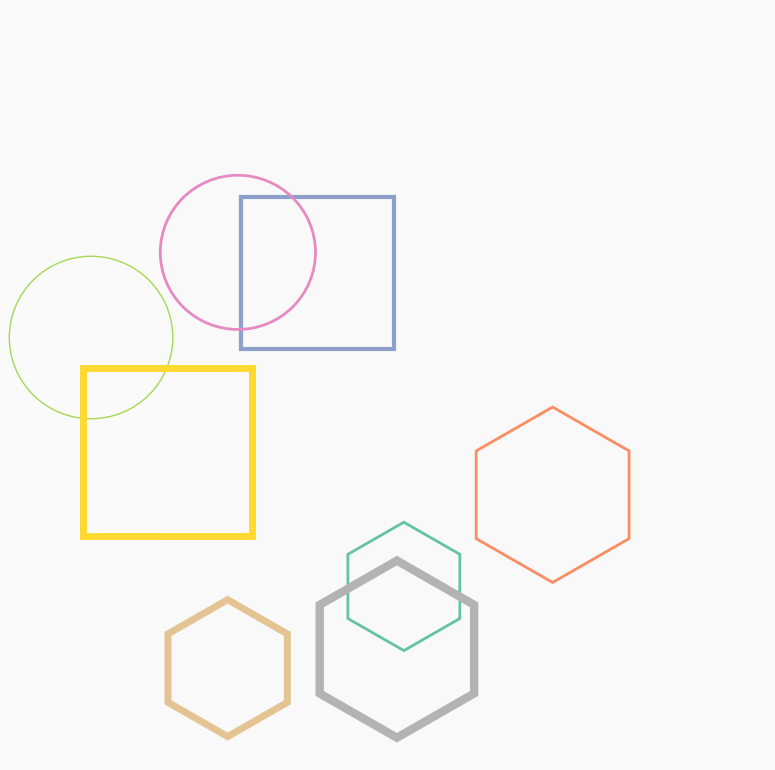[{"shape": "hexagon", "thickness": 1, "radius": 0.42, "center": [0.521, 0.238]}, {"shape": "hexagon", "thickness": 1, "radius": 0.57, "center": [0.713, 0.357]}, {"shape": "square", "thickness": 1.5, "radius": 0.49, "center": [0.409, 0.646]}, {"shape": "circle", "thickness": 1, "radius": 0.5, "center": [0.307, 0.672]}, {"shape": "circle", "thickness": 0.5, "radius": 0.53, "center": [0.117, 0.562]}, {"shape": "square", "thickness": 2.5, "radius": 0.54, "center": [0.216, 0.413]}, {"shape": "hexagon", "thickness": 2.5, "radius": 0.44, "center": [0.294, 0.132]}, {"shape": "hexagon", "thickness": 3, "radius": 0.58, "center": [0.512, 0.157]}]